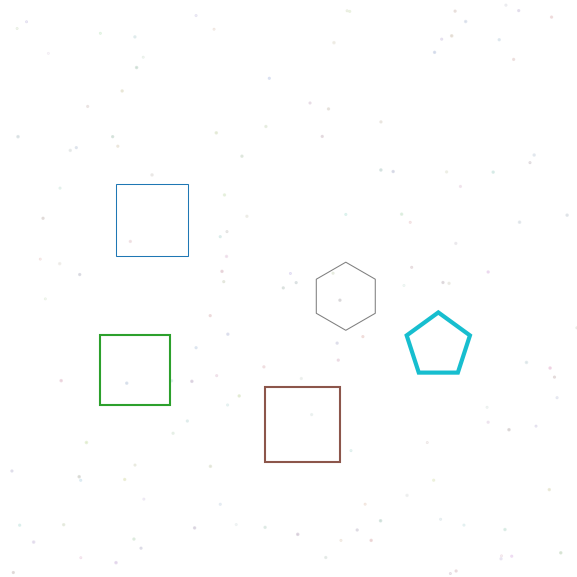[{"shape": "square", "thickness": 0.5, "radius": 0.31, "center": [0.263, 0.618]}, {"shape": "square", "thickness": 1, "radius": 0.3, "center": [0.234, 0.358]}, {"shape": "square", "thickness": 1, "radius": 0.32, "center": [0.523, 0.264]}, {"shape": "hexagon", "thickness": 0.5, "radius": 0.29, "center": [0.599, 0.486]}, {"shape": "pentagon", "thickness": 2, "radius": 0.29, "center": [0.759, 0.401]}]